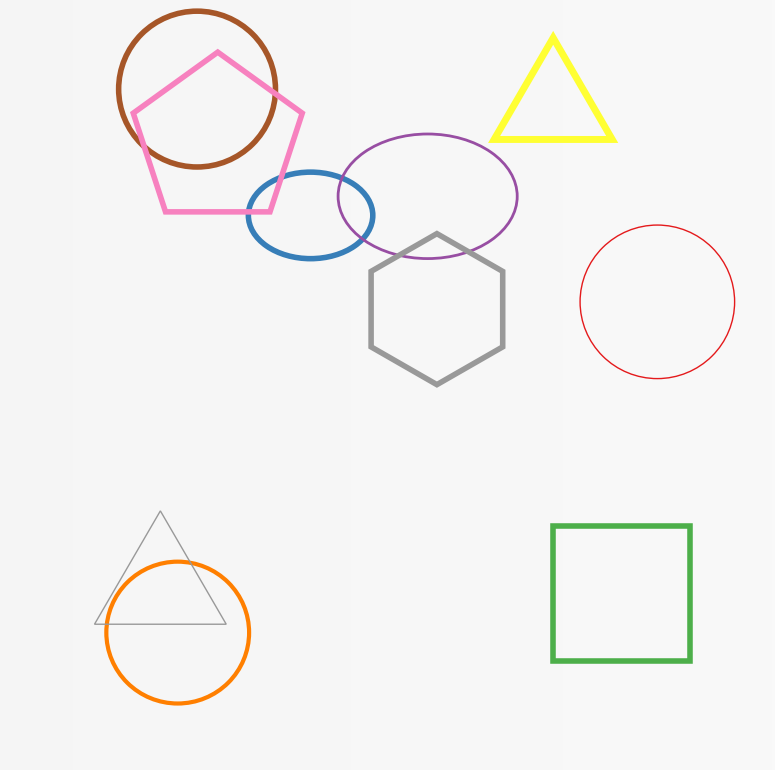[{"shape": "circle", "thickness": 0.5, "radius": 0.5, "center": [0.848, 0.608]}, {"shape": "oval", "thickness": 2, "radius": 0.4, "center": [0.401, 0.72]}, {"shape": "square", "thickness": 2, "radius": 0.44, "center": [0.802, 0.229]}, {"shape": "oval", "thickness": 1, "radius": 0.58, "center": [0.552, 0.745]}, {"shape": "circle", "thickness": 1.5, "radius": 0.46, "center": [0.229, 0.178]}, {"shape": "triangle", "thickness": 2.5, "radius": 0.44, "center": [0.714, 0.863]}, {"shape": "circle", "thickness": 2, "radius": 0.51, "center": [0.254, 0.884]}, {"shape": "pentagon", "thickness": 2, "radius": 0.57, "center": [0.281, 0.818]}, {"shape": "hexagon", "thickness": 2, "radius": 0.49, "center": [0.564, 0.599]}, {"shape": "triangle", "thickness": 0.5, "radius": 0.49, "center": [0.207, 0.238]}]